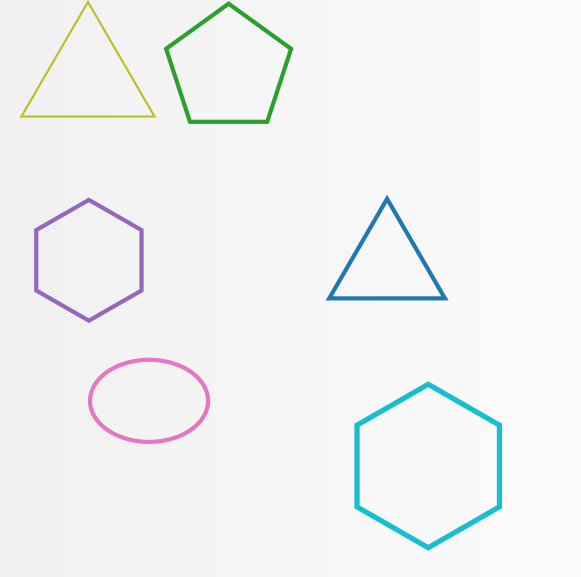[{"shape": "triangle", "thickness": 2, "radius": 0.57, "center": [0.666, 0.54]}, {"shape": "pentagon", "thickness": 2, "radius": 0.57, "center": [0.393, 0.88]}, {"shape": "hexagon", "thickness": 2, "radius": 0.52, "center": [0.153, 0.548]}, {"shape": "oval", "thickness": 2, "radius": 0.51, "center": [0.256, 0.305]}, {"shape": "triangle", "thickness": 1, "radius": 0.66, "center": [0.151, 0.863]}, {"shape": "hexagon", "thickness": 2.5, "radius": 0.71, "center": [0.737, 0.192]}]